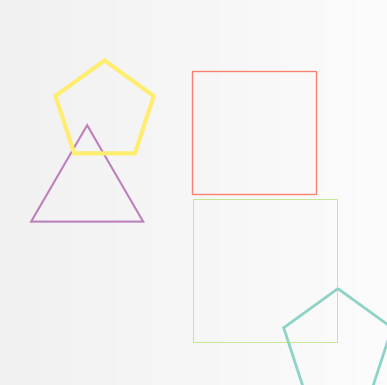[{"shape": "pentagon", "thickness": 2, "radius": 0.74, "center": [0.872, 0.103]}, {"shape": "square", "thickness": 1, "radius": 0.8, "center": [0.655, 0.656]}, {"shape": "square", "thickness": 0.5, "radius": 0.93, "center": [0.684, 0.297]}, {"shape": "triangle", "thickness": 1.5, "radius": 0.83, "center": [0.225, 0.508]}, {"shape": "pentagon", "thickness": 3, "radius": 0.67, "center": [0.27, 0.71]}]